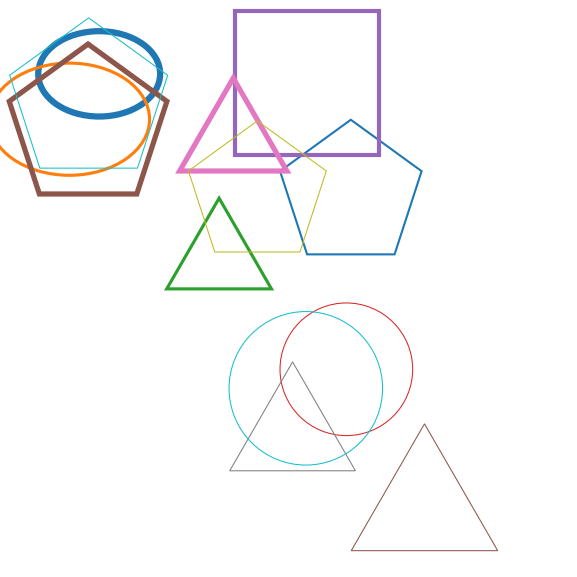[{"shape": "oval", "thickness": 3, "radius": 0.53, "center": [0.172, 0.871]}, {"shape": "pentagon", "thickness": 1, "radius": 0.64, "center": [0.608, 0.663]}, {"shape": "oval", "thickness": 1.5, "radius": 0.69, "center": [0.12, 0.793]}, {"shape": "triangle", "thickness": 1.5, "radius": 0.52, "center": [0.379, 0.551]}, {"shape": "circle", "thickness": 0.5, "radius": 0.57, "center": [0.6, 0.36]}, {"shape": "square", "thickness": 2, "radius": 0.62, "center": [0.531, 0.855]}, {"shape": "pentagon", "thickness": 2.5, "radius": 0.72, "center": [0.153, 0.779]}, {"shape": "triangle", "thickness": 0.5, "radius": 0.73, "center": [0.735, 0.119]}, {"shape": "triangle", "thickness": 2.5, "radius": 0.54, "center": [0.404, 0.757]}, {"shape": "triangle", "thickness": 0.5, "radius": 0.63, "center": [0.507, 0.247]}, {"shape": "pentagon", "thickness": 0.5, "radius": 0.63, "center": [0.446, 0.664]}, {"shape": "pentagon", "thickness": 0.5, "radius": 0.72, "center": [0.154, 0.824]}, {"shape": "circle", "thickness": 0.5, "radius": 0.66, "center": [0.53, 0.327]}]